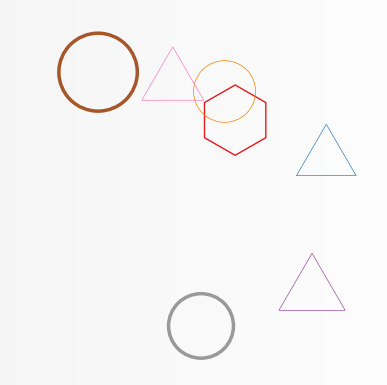[{"shape": "hexagon", "thickness": 1, "radius": 0.46, "center": [0.607, 0.688]}, {"shape": "triangle", "thickness": 0.5, "radius": 0.44, "center": [0.842, 0.588]}, {"shape": "triangle", "thickness": 0.5, "radius": 0.49, "center": [0.805, 0.243]}, {"shape": "circle", "thickness": 0.5, "radius": 0.4, "center": [0.58, 0.762]}, {"shape": "circle", "thickness": 2.5, "radius": 0.51, "center": [0.253, 0.813]}, {"shape": "triangle", "thickness": 0.5, "radius": 0.46, "center": [0.446, 0.786]}, {"shape": "circle", "thickness": 2.5, "radius": 0.42, "center": [0.519, 0.153]}]